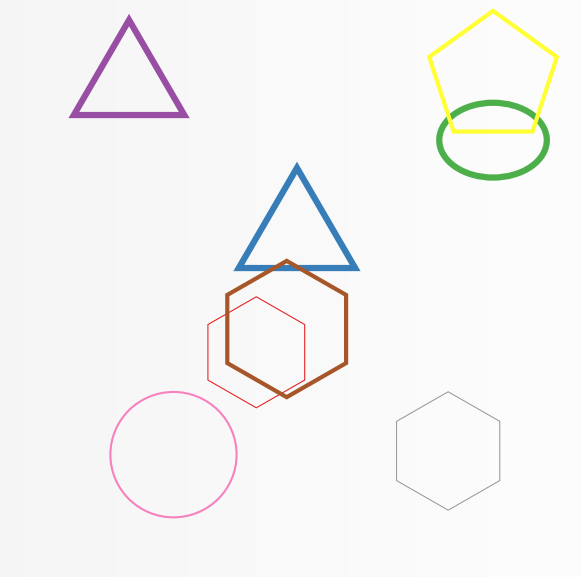[{"shape": "hexagon", "thickness": 0.5, "radius": 0.48, "center": [0.441, 0.389]}, {"shape": "triangle", "thickness": 3, "radius": 0.58, "center": [0.511, 0.593]}, {"shape": "oval", "thickness": 3, "radius": 0.46, "center": [0.848, 0.756]}, {"shape": "triangle", "thickness": 3, "radius": 0.55, "center": [0.222, 0.855]}, {"shape": "pentagon", "thickness": 2, "radius": 0.58, "center": [0.848, 0.865]}, {"shape": "hexagon", "thickness": 2, "radius": 0.59, "center": [0.493, 0.429]}, {"shape": "circle", "thickness": 1, "radius": 0.54, "center": [0.298, 0.212]}, {"shape": "hexagon", "thickness": 0.5, "radius": 0.51, "center": [0.771, 0.218]}]